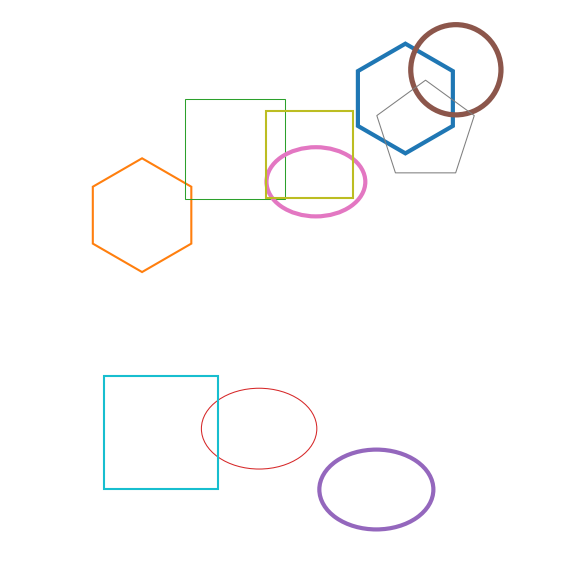[{"shape": "hexagon", "thickness": 2, "radius": 0.47, "center": [0.702, 0.829]}, {"shape": "hexagon", "thickness": 1, "radius": 0.49, "center": [0.246, 0.627]}, {"shape": "square", "thickness": 0.5, "radius": 0.43, "center": [0.407, 0.741]}, {"shape": "oval", "thickness": 0.5, "radius": 0.5, "center": [0.449, 0.257]}, {"shape": "oval", "thickness": 2, "radius": 0.49, "center": [0.652, 0.151]}, {"shape": "circle", "thickness": 2.5, "radius": 0.39, "center": [0.789, 0.878]}, {"shape": "oval", "thickness": 2, "radius": 0.43, "center": [0.547, 0.684]}, {"shape": "pentagon", "thickness": 0.5, "radius": 0.44, "center": [0.737, 0.772]}, {"shape": "square", "thickness": 1, "radius": 0.37, "center": [0.536, 0.732]}, {"shape": "square", "thickness": 1, "radius": 0.49, "center": [0.279, 0.25]}]